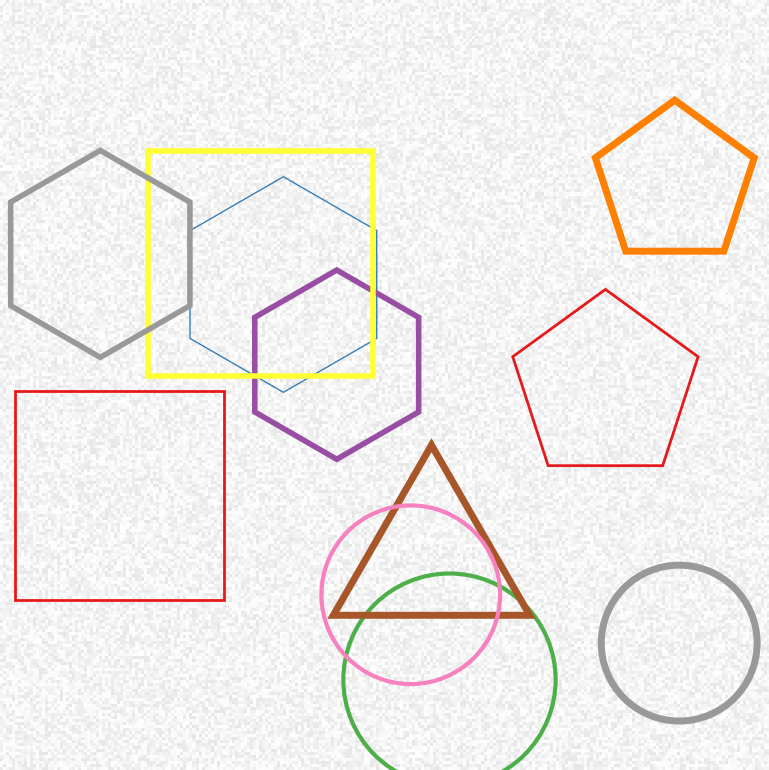[{"shape": "square", "thickness": 1, "radius": 0.68, "center": [0.155, 0.357]}, {"shape": "pentagon", "thickness": 1, "radius": 0.63, "center": [0.786, 0.498]}, {"shape": "hexagon", "thickness": 0.5, "radius": 0.7, "center": [0.368, 0.63]}, {"shape": "circle", "thickness": 1.5, "radius": 0.69, "center": [0.584, 0.117]}, {"shape": "hexagon", "thickness": 2, "radius": 0.61, "center": [0.437, 0.526]}, {"shape": "pentagon", "thickness": 2.5, "radius": 0.54, "center": [0.876, 0.761]}, {"shape": "square", "thickness": 2, "radius": 0.73, "center": [0.338, 0.658]}, {"shape": "triangle", "thickness": 2.5, "radius": 0.74, "center": [0.56, 0.275]}, {"shape": "circle", "thickness": 1.5, "radius": 0.58, "center": [0.533, 0.228]}, {"shape": "circle", "thickness": 2.5, "radius": 0.51, "center": [0.882, 0.165]}, {"shape": "hexagon", "thickness": 2, "radius": 0.67, "center": [0.13, 0.67]}]